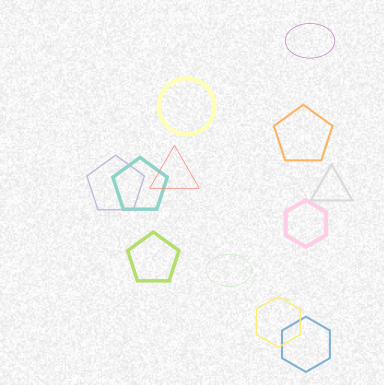[{"shape": "pentagon", "thickness": 2.5, "radius": 0.37, "center": [0.364, 0.517]}, {"shape": "circle", "thickness": 3, "radius": 0.36, "center": [0.485, 0.724]}, {"shape": "pentagon", "thickness": 1, "radius": 0.39, "center": [0.3, 0.519]}, {"shape": "triangle", "thickness": 0.5, "radius": 0.37, "center": [0.453, 0.548]}, {"shape": "hexagon", "thickness": 1.5, "radius": 0.36, "center": [0.795, 0.106]}, {"shape": "pentagon", "thickness": 1.5, "radius": 0.4, "center": [0.788, 0.648]}, {"shape": "pentagon", "thickness": 2.5, "radius": 0.35, "center": [0.398, 0.327]}, {"shape": "hexagon", "thickness": 3, "radius": 0.3, "center": [0.794, 0.42]}, {"shape": "triangle", "thickness": 1.5, "radius": 0.31, "center": [0.861, 0.511]}, {"shape": "oval", "thickness": 0.5, "radius": 0.32, "center": [0.805, 0.894]}, {"shape": "oval", "thickness": 0.5, "radius": 0.3, "center": [0.595, 0.298]}, {"shape": "hexagon", "thickness": 1, "radius": 0.33, "center": [0.723, 0.164]}]